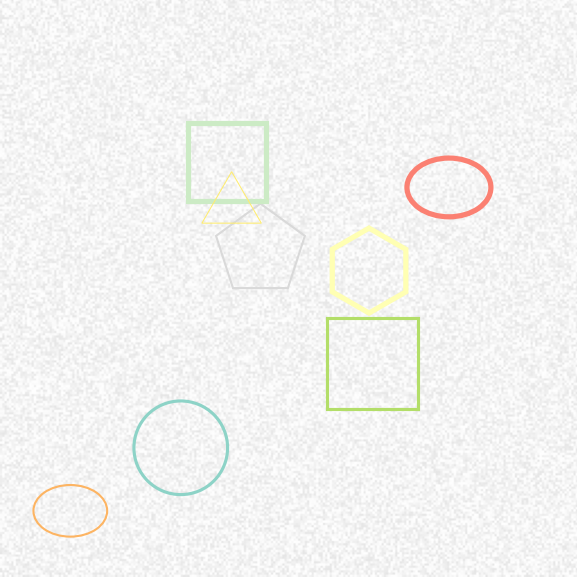[{"shape": "circle", "thickness": 1.5, "radius": 0.41, "center": [0.313, 0.224]}, {"shape": "hexagon", "thickness": 2.5, "radius": 0.37, "center": [0.639, 0.531]}, {"shape": "oval", "thickness": 2.5, "radius": 0.36, "center": [0.777, 0.675]}, {"shape": "oval", "thickness": 1, "radius": 0.32, "center": [0.122, 0.115]}, {"shape": "square", "thickness": 1.5, "radius": 0.39, "center": [0.645, 0.37]}, {"shape": "pentagon", "thickness": 1, "radius": 0.4, "center": [0.451, 0.566]}, {"shape": "square", "thickness": 2.5, "radius": 0.34, "center": [0.393, 0.719]}, {"shape": "triangle", "thickness": 0.5, "radius": 0.3, "center": [0.401, 0.642]}]